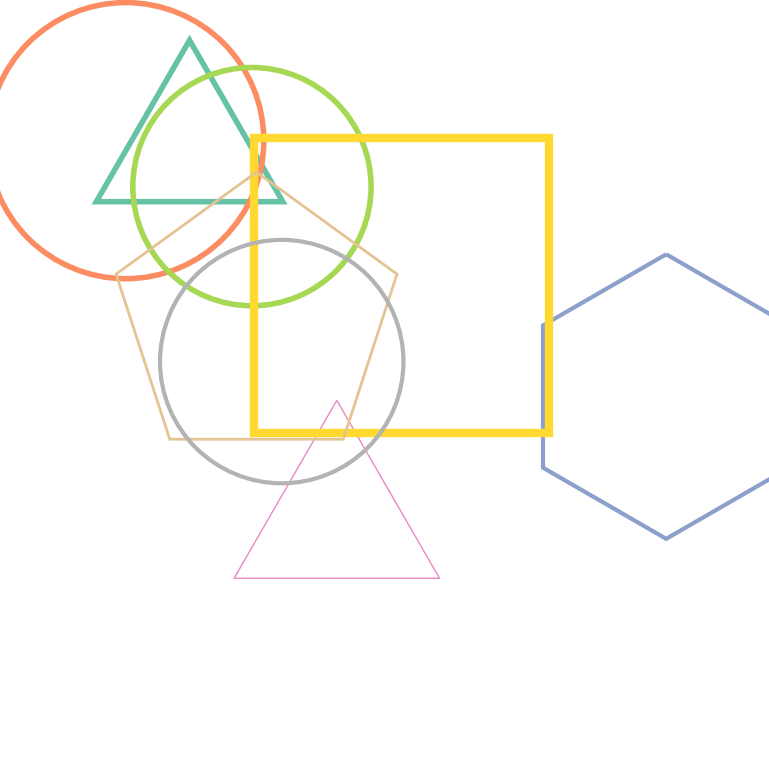[{"shape": "triangle", "thickness": 2, "radius": 0.7, "center": [0.246, 0.808]}, {"shape": "circle", "thickness": 2, "radius": 0.9, "center": [0.163, 0.817]}, {"shape": "hexagon", "thickness": 1.5, "radius": 0.92, "center": [0.865, 0.485]}, {"shape": "triangle", "thickness": 0.5, "radius": 0.77, "center": [0.437, 0.326]}, {"shape": "circle", "thickness": 2, "radius": 0.77, "center": [0.327, 0.758]}, {"shape": "square", "thickness": 3, "radius": 0.96, "center": [0.521, 0.629]}, {"shape": "pentagon", "thickness": 1, "radius": 0.96, "center": [0.333, 0.585]}, {"shape": "circle", "thickness": 1.5, "radius": 0.79, "center": [0.366, 0.53]}]